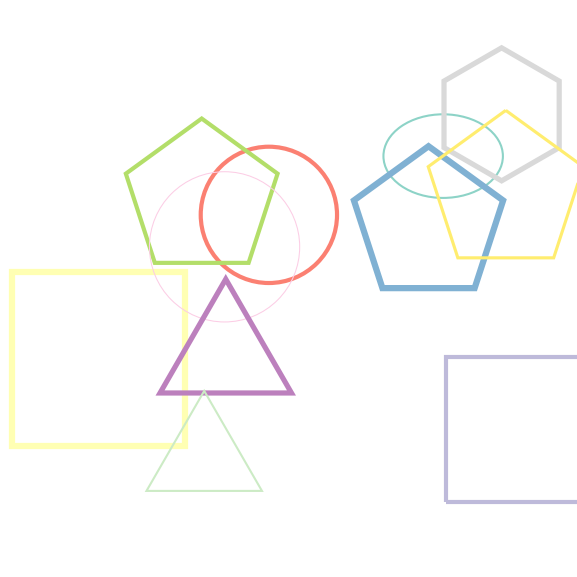[{"shape": "oval", "thickness": 1, "radius": 0.52, "center": [0.767, 0.729]}, {"shape": "square", "thickness": 3, "radius": 0.75, "center": [0.17, 0.377]}, {"shape": "square", "thickness": 2, "radius": 0.63, "center": [0.898, 0.256]}, {"shape": "circle", "thickness": 2, "radius": 0.59, "center": [0.466, 0.627]}, {"shape": "pentagon", "thickness": 3, "radius": 0.68, "center": [0.742, 0.61]}, {"shape": "pentagon", "thickness": 2, "radius": 0.69, "center": [0.349, 0.656]}, {"shape": "circle", "thickness": 0.5, "radius": 0.65, "center": [0.389, 0.572]}, {"shape": "hexagon", "thickness": 2.5, "radius": 0.58, "center": [0.869, 0.801]}, {"shape": "triangle", "thickness": 2.5, "radius": 0.66, "center": [0.391, 0.384]}, {"shape": "triangle", "thickness": 1, "radius": 0.58, "center": [0.354, 0.207]}, {"shape": "pentagon", "thickness": 1.5, "radius": 0.71, "center": [0.876, 0.667]}]